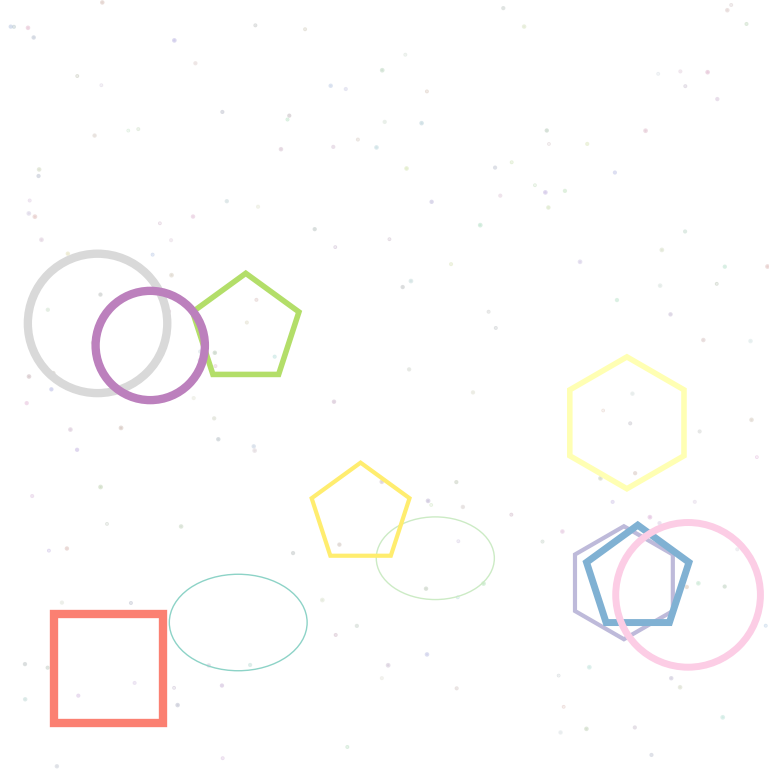[{"shape": "oval", "thickness": 0.5, "radius": 0.45, "center": [0.309, 0.192]}, {"shape": "hexagon", "thickness": 2, "radius": 0.43, "center": [0.814, 0.451]}, {"shape": "hexagon", "thickness": 1.5, "radius": 0.37, "center": [0.81, 0.243]}, {"shape": "square", "thickness": 3, "radius": 0.35, "center": [0.141, 0.131]}, {"shape": "pentagon", "thickness": 2.5, "radius": 0.35, "center": [0.828, 0.248]}, {"shape": "pentagon", "thickness": 2, "radius": 0.36, "center": [0.319, 0.572]}, {"shape": "circle", "thickness": 2.5, "radius": 0.47, "center": [0.894, 0.227]}, {"shape": "circle", "thickness": 3, "radius": 0.45, "center": [0.127, 0.58]}, {"shape": "circle", "thickness": 3, "radius": 0.35, "center": [0.195, 0.551]}, {"shape": "oval", "thickness": 0.5, "radius": 0.38, "center": [0.565, 0.275]}, {"shape": "pentagon", "thickness": 1.5, "radius": 0.33, "center": [0.468, 0.332]}]